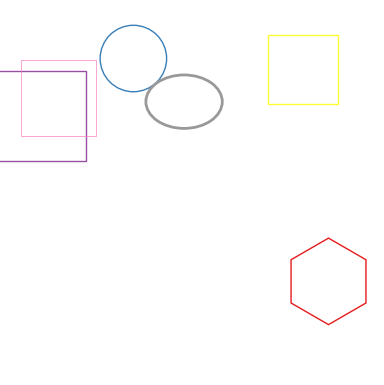[{"shape": "hexagon", "thickness": 1, "radius": 0.56, "center": [0.853, 0.269]}, {"shape": "circle", "thickness": 1, "radius": 0.43, "center": [0.346, 0.848]}, {"shape": "square", "thickness": 1, "radius": 0.59, "center": [0.105, 0.698]}, {"shape": "square", "thickness": 1, "radius": 0.45, "center": [0.787, 0.819]}, {"shape": "square", "thickness": 0.5, "radius": 0.49, "center": [0.152, 0.745]}, {"shape": "oval", "thickness": 2, "radius": 0.5, "center": [0.478, 0.736]}]